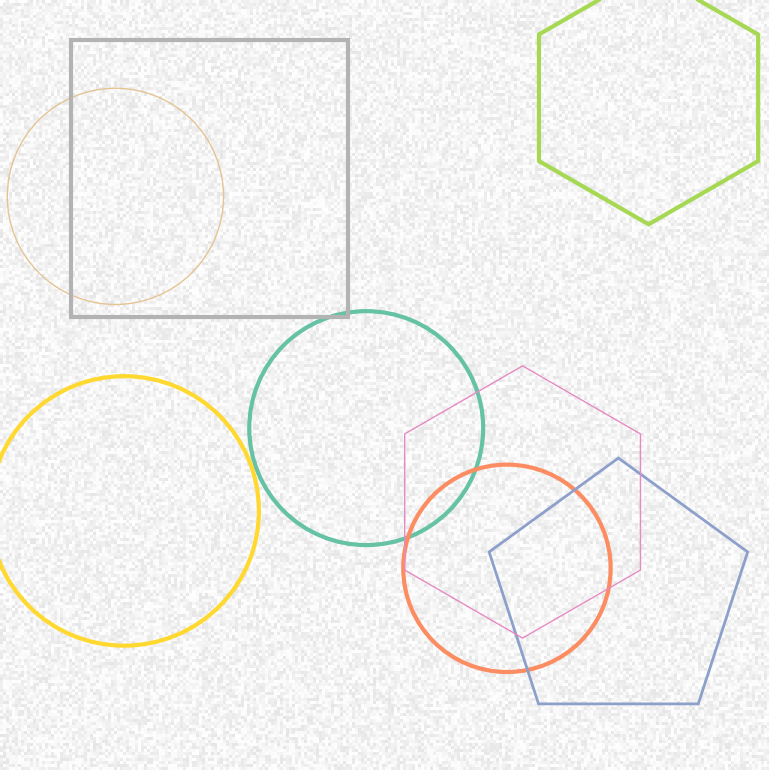[{"shape": "circle", "thickness": 1.5, "radius": 0.76, "center": [0.476, 0.444]}, {"shape": "circle", "thickness": 1.5, "radius": 0.67, "center": [0.658, 0.262]}, {"shape": "pentagon", "thickness": 1, "radius": 0.88, "center": [0.803, 0.229]}, {"shape": "hexagon", "thickness": 0.5, "radius": 0.88, "center": [0.679, 0.348]}, {"shape": "hexagon", "thickness": 1.5, "radius": 0.82, "center": [0.842, 0.873]}, {"shape": "circle", "thickness": 1.5, "radius": 0.87, "center": [0.161, 0.336]}, {"shape": "circle", "thickness": 0.5, "radius": 0.7, "center": [0.15, 0.745]}, {"shape": "square", "thickness": 1.5, "radius": 0.9, "center": [0.272, 0.768]}]